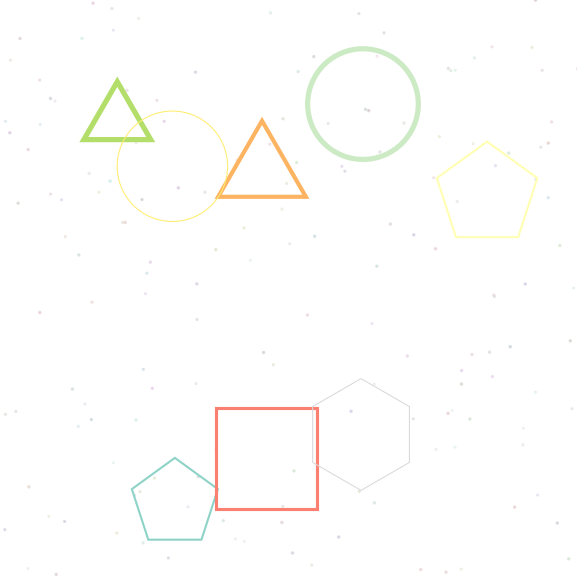[{"shape": "pentagon", "thickness": 1, "radius": 0.39, "center": [0.303, 0.128]}, {"shape": "pentagon", "thickness": 1, "radius": 0.46, "center": [0.843, 0.662]}, {"shape": "square", "thickness": 1.5, "radius": 0.44, "center": [0.462, 0.205]}, {"shape": "triangle", "thickness": 2, "radius": 0.44, "center": [0.454, 0.702]}, {"shape": "triangle", "thickness": 2.5, "radius": 0.33, "center": [0.203, 0.791]}, {"shape": "hexagon", "thickness": 0.5, "radius": 0.48, "center": [0.625, 0.247]}, {"shape": "circle", "thickness": 2.5, "radius": 0.48, "center": [0.629, 0.819]}, {"shape": "circle", "thickness": 0.5, "radius": 0.48, "center": [0.299, 0.711]}]